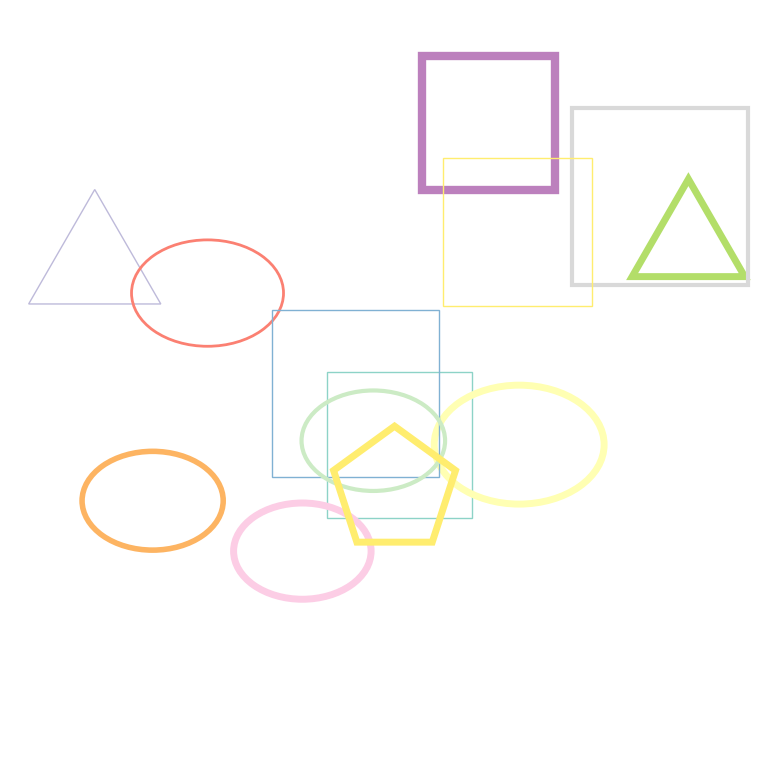[{"shape": "square", "thickness": 0.5, "radius": 0.47, "center": [0.519, 0.422]}, {"shape": "oval", "thickness": 2.5, "radius": 0.55, "center": [0.674, 0.423]}, {"shape": "triangle", "thickness": 0.5, "radius": 0.5, "center": [0.123, 0.655]}, {"shape": "oval", "thickness": 1, "radius": 0.49, "center": [0.27, 0.619]}, {"shape": "square", "thickness": 0.5, "radius": 0.54, "center": [0.462, 0.489]}, {"shape": "oval", "thickness": 2, "radius": 0.46, "center": [0.198, 0.35]}, {"shape": "triangle", "thickness": 2.5, "radius": 0.42, "center": [0.894, 0.683]}, {"shape": "oval", "thickness": 2.5, "radius": 0.45, "center": [0.393, 0.284]}, {"shape": "square", "thickness": 1.5, "radius": 0.57, "center": [0.857, 0.745]}, {"shape": "square", "thickness": 3, "radius": 0.43, "center": [0.634, 0.84]}, {"shape": "oval", "thickness": 1.5, "radius": 0.47, "center": [0.485, 0.428]}, {"shape": "square", "thickness": 0.5, "radius": 0.48, "center": [0.672, 0.699]}, {"shape": "pentagon", "thickness": 2.5, "radius": 0.42, "center": [0.512, 0.363]}]